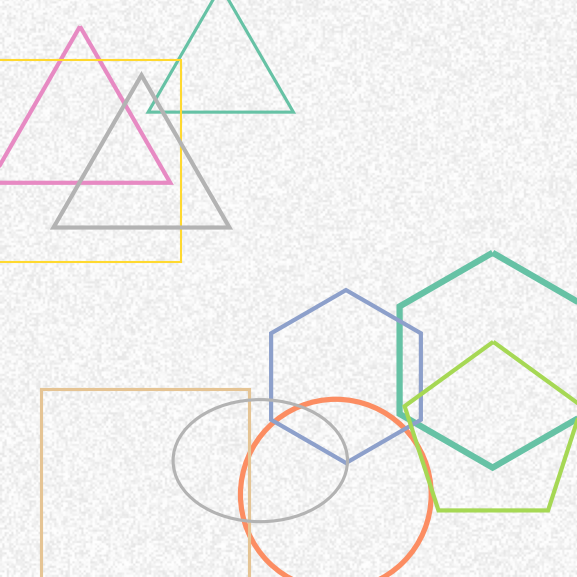[{"shape": "triangle", "thickness": 1.5, "radius": 0.73, "center": [0.382, 0.878]}, {"shape": "hexagon", "thickness": 3, "radius": 0.93, "center": [0.853, 0.375]}, {"shape": "circle", "thickness": 2.5, "radius": 0.83, "center": [0.582, 0.143]}, {"shape": "hexagon", "thickness": 2, "radius": 0.75, "center": [0.599, 0.347]}, {"shape": "triangle", "thickness": 2, "radius": 0.9, "center": [0.139, 0.773]}, {"shape": "pentagon", "thickness": 2, "radius": 0.81, "center": [0.854, 0.246]}, {"shape": "square", "thickness": 1, "radius": 0.88, "center": [0.137, 0.72]}, {"shape": "square", "thickness": 1.5, "radius": 0.9, "center": [0.252, 0.146]}, {"shape": "triangle", "thickness": 2, "radius": 0.88, "center": [0.245, 0.693]}, {"shape": "oval", "thickness": 1.5, "radius": 0.75, "center": [0.451, 0.201]}]